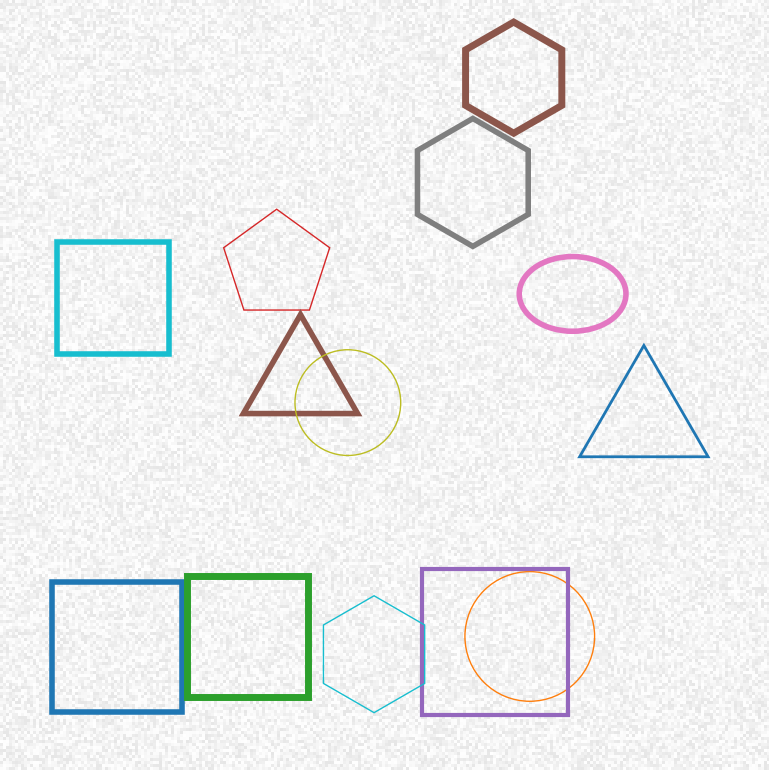[{"shape": "triangle", "thickness": 1, "radius": 0.48, "center": [0.836, 0.455]}, {"shape": "square", "thickness": 2, "radius": 0.42, "center": [0.152, 0.16]}, {"shape": "circle", "thickness": 0.5, "radius": 0.42, "center": [0.688, 0.173]}, {"shape": "square", "thickness": 2.5, "radius": 0.39, "center": [0.322, 0.173]}, {"shape": "pentagon", "thickness": 0.5, "radius": 0.36, "center": [0.359, 0.656]}, {"shape": "square", "thickness": 1.5, "radius": 0.48, "center": [0.643, 0.166]}, {"shape": "hexagon", "thickness": 2.5, "radius": 0.36, "center": [0.667, 0.899]}, {"shape": "triangle", "thickness": 2, "radius": 0.43, "center": [0.39, 0.506]}, {"shape": "oval", "thickness": 2, "radius": 0.35, "center": [0.744, 0.618]}, {"shape": "hexagon", "thickness": 2, "radius": 0.42, "center": [0.614, 0.763]}, {"shape": "circle", "thickness": 0.5, "radius": 0.34, "center": [0.452, 0.477]}, {"shape": "square", "thickness": 2, "radius": 0.36, "center": [0.146, 0.613]}, {"shape": "hexagon", "thickness": 0.5, "radius": 0.38, "center": [0.486, 0.15]}]